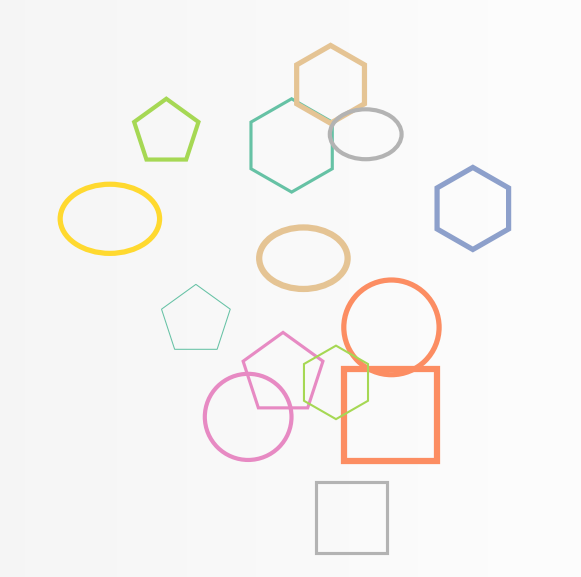[{"shape": "hexagon", "thickness": 1.5, "radius": 0.4, "center": [0.502, 0.747]}, {"shape": "pentagon", "thickness": 0.5, "radius": 0.31, "center": [0.337, 0.445]}, {"shape": "square", "thickness": 3, "radius": 0.4, "center": [0.672, 0.28]}, {"shape": "circle", "thickness": 2.5, "radius": 0.41, "center": [0.673, 0.432]}, {"shape": "hexagon", "thickness": 2.5, "radius": 0.36, "center": [0.813, 0.638]}, {"shape": "circle", "thickness": 2, "radius": 0.37, "center": [0.427, 0.277]}, {"shape": "pentagon", "thickness": 1.5, "radius": 0.36, "center": [0.487, 0.351]}, {"shape": "hexagon", "thickness": 1, "radius": 0.32, "center": [0.578, 0.337]}, {"shape": "pentagon", "thickness": 2, "radius": 0.29, "center": [0.286, 0.77]}, {"shape": "oval", "thickness": 2.5, "radius": 0.43, "center": [0.189, 0.62]}, {"shape": "hexagon", "thickness": 2.5, "radius": 0.34, "center": [0.569, 0.853]}, {"shape": "oval", "thickness": 3, "radius": 0.38, "center": [0.522, 0.552]}, {"shape": "square", "thickness": 1.5, "radius": 0.31, "center": [0.605, 0.103]}, {"shape": "oval", "thickness": 2, "radius": 0.31, "center": [0.629, 0.767]}]